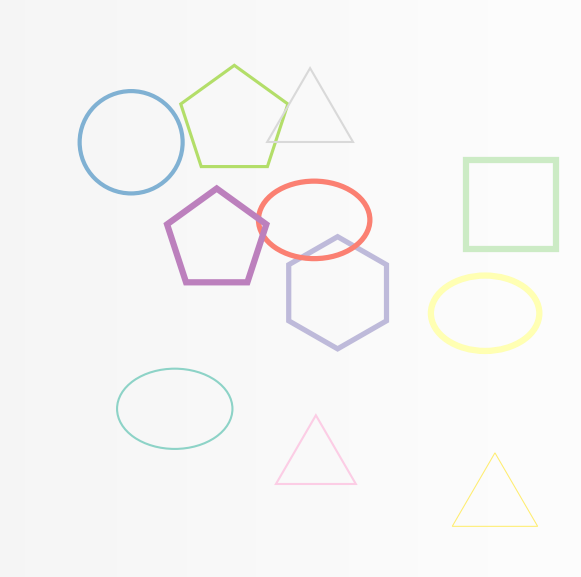[{"shape": "oval", "thickness": 1, "radius": 0.5, "center": [0.301, 0.291]}, {"shape": "oval", "thickness": 3, "radius": 0.47, "center": [0.835, 0.457]}, {"shape": "hexagon", "thickness": 2.5, "radius": 0.49, "center": [0.581, 0.492]}, {"shape": "oval", "thickness": 2.5, "radius": 0.48, "center": [0.541, 0.618]}, {"shape": "circle", "thickness": 2, "radius": 0.44, "center": [0.226, 0.753]}, {"shape": "pentagon", "thickness": 1.5, "radius": 0.48, "center": [0.403, 0.789]}, {"shape": "triangle", "thickness": 1, "radius": 0.4, "center": [0.543, 0.201]}, {"shape": "triangle", "thickness": 1, "radius": 0.43, "center": [0.533, 0.796]}, {"shape": "pentagon", "thickness": 3, "radius": 0.45, "center": [0.373, 0.583]}, {"shape": "square", "thickness": 3, "radius": 0.39, "center": [0.879, 0.646]}, {"shape": "triangle", "thickness": 0.5, "radius": 0.42, "center": [0.852, 0.13]}]